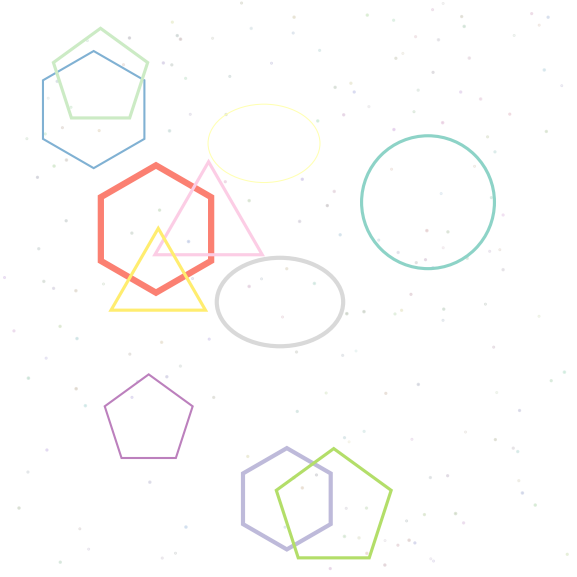[{"shape": "circle", "thickness": 1.5, "radius": 0.58, "center": [0.741, 0.649]}, {"shape": "oval", "thickness": 0.5, "radius": 0.48, "center": [0.457, 0.751]}, {"shape": "hexagon", "thickness": 2, "radius": 0.44, "center": [0.497, 0.135]}, {"shape": "hexagon", "thickness": 3, "radius": 0.55, "center": [0.27, 0.603]}, {"shape": "hexagon", "thickness": 1, "radius": 0.51, "center": [0.162, 0.809]}, {"shape": "pentagon", "thickness": 1.5, "radius": 0.52, "center": [0.578, 0.118]}, {"shape": "triangle", "thickness": 1.5, "radius": 0.54, "center": [0.361, 0.612]}, {"shape": "oval", "thickness": 2, "radius": 0.55, "center": [0.485, 0.476]}, {"shape": "pentagon", "thickness": 1, "radius": 0.4, "center": [0.257, 0.271]}, {"shape": "pentagon", "thickness": 1.5, "radius": 0.43, "center": [0.174, 0.864]}, {"shape": "triangle", "thickness": 1.5, "radius": 0.47, "center": [0.274, 0.509]}]